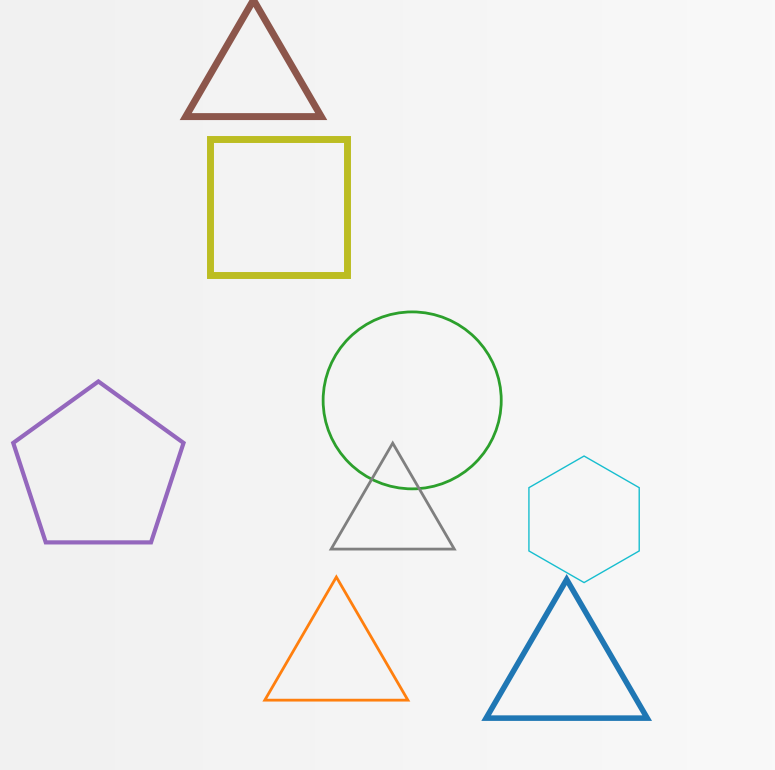[{"shape": "triangle", "thickness": 2, "radius": 0.6, "center": [0.731, 0.127]}, {"shape": "triangle", "thickness": 1, "radius": 0.53, "center": [0.434, 0.144]}, {"shape": "circle", "thickness": 1, "radius": 0.57, "center": [0.532, 0.48]}, {"shape": "pentagon", "thickness": 1.5, "radius": 0.58, "center": [0.127, 0.389]}, {"shape": "triangle", "thickness": 2.5, "radius": 0.5, "center": [0.327, 0.899]}, {"shape": "triangle", "thickness": 1, "radius": 0.46, "center": [0.507, 0.333]}, {"shape": "square", "thickness": 2.5, "radius": 0.44, "center": [0.359, 0.732]}, {"shape": "hexagon", "thickness": 0.5, "radius": 0.41, "center": [0.754, 0.326]}]